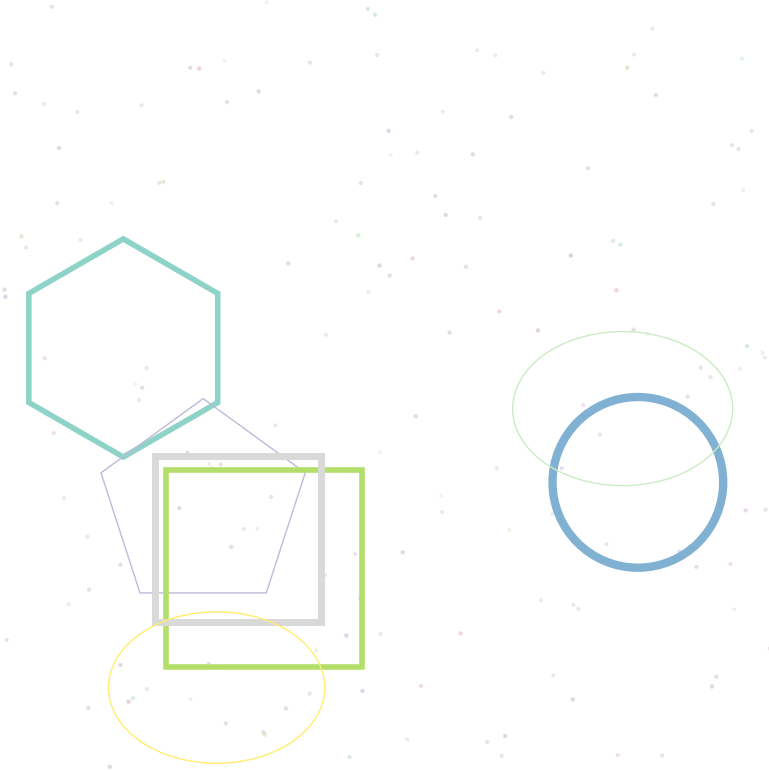[{"shape": "hexagon", "thickness": 2, "radius": 0.71, "center": [0.16, 0.548]}, {"shape": "pentagon", "thickness": 0.5, "radius": 0.7, "center": [0.264, 0.343]}, {"shape": "circle", "thickness": 3, "radius": 0.55, "center": [0.828, 0.374]}, {"shape": "square", "thickness": 2, "radius": 0.64, "center": [0.343, 0.262]}, {"shape": "square", "thickness": 2.5, "radius": 0.54, "center": [0.309, 0.3]}, {"shape": "oval", "thickness": 0.5, "radius": 0.71, "center": [0.809, 0.469]}, {"shape": "oval", "thickness": 0.5, "radius": 0.7, "center": [0.281, 0.107]}]